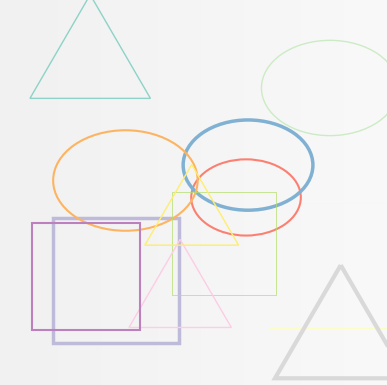[{"shape": "triangle", "thickness": 1, "radius": 0.9, "center": [0.233, 0.834]}, {"shape": "square", "thickness": 0.5, "radius": 0.81, "center": [0.857, 0.31]}, {"shape": "square", "thickness": 2.5, "radius": 0.81, "center": [0.3, 0.271]}, {"shape": "oval", "thickness": 1.5, "radius": 0.71, "center": [0.635, 0.487]}, {"shape": "oval", "thickness": 2.5, "radius": 0.84, "center": [0.64, 0.571]}, {"shape": "oval", "thickness": 1.5, "radius": 0.93, "center": [0.324, 0.531]}, {"shape": "square", "thickness": 0.5, "radius": 0.67, "center": [0.578, 0.367]}, {"shape": "triangle", "thickness": 1, "radius": 0.76, "center": [0.465, 0.226]}, {"shape": "triangle", "thickness": 3, "radius": 0.98, "center": [0.879, 0.115]}, {"shape": "square", "thickness": 1.5, "radius": 0.7, "center": [0.222, 0.281]}, {"shape": "oval", "thickness": 1, "radius": 0.88, "center": [0.852, 0.771]}, {"shape": "triangle", "thickness": 1, "radius": 0.7, "center": [0.495, 0.433]}]